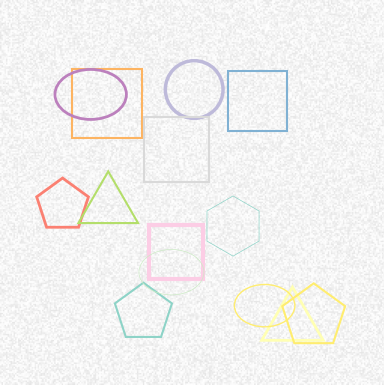[{"shape": "hexagon", "thickness": 0.5, "radius": 0.39, "center": [0.605, 0.413]}, {"shape": "pentagon", "thickness": 1.5, "radius": 0.39, "center": [0.373, 0.188]}, {"shape": "triangle", "thickness": 2, "radius": 0.46, "center": [0.76, 0.162]}, {"shape": "circle", "thickness": 2.5, "radius": 0.37, "center": [0.504, 0.767]}, {"shape": "pentagon", "thickness": 2, "radius": 0.35, "center": [0.162, 0.467]}, {"shape": "square", "thickness": 1.5, "radius": 0.39, "center": [0.669, 0.738]}, {"shape": "square", "thickness": 1.5, "radius": 0.45, "center": [0.277, 0.731]}, {"shape": "triangle", "thickness": 1.5, "radius": 0.45, "center": [0.281, 0.465]}, {"shape": "square", "thickness": 3, "radius": 0.35, "center": [0.458, 0.346]}, {"shape": "square", "thickness": 1.5, "radius": 0.42, "center": [0.458, 0.613]}, {"shape": "oval", "thickness": 2, "radius": 0.46, "center": [0.236, 0.755]}, {"shape": "oval", "thickness": 0.5, "radius": 0.42, "center": [0.445, 0.293]}, {"shape": "pentagon", "thickness": 1.5, "radius": 0.43, "center": [0.815, 0.178]}, {"shape": "oval", "thickness": 1, "radius": 0.39, "center": [0.687, 0.206]}]